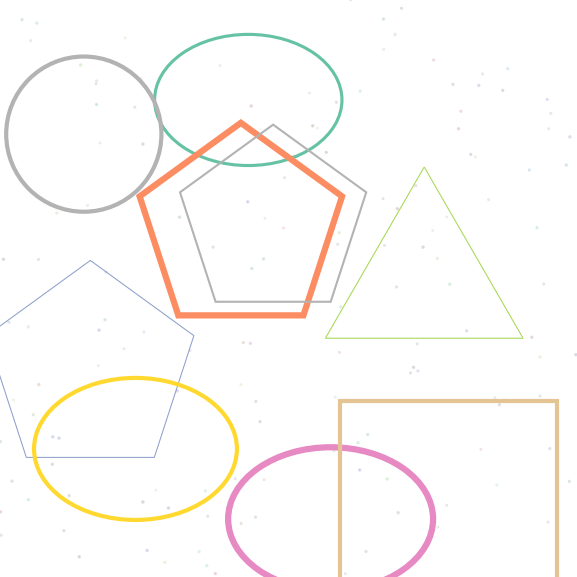[{"shape": "oval", "thickness": 1.5, "radius": 0.81, "center": [0.43, 0.826]}, {"shape": "pentagon", "thickness": 3, "radius": 0.92, "center": [0.417, 0.602]}, {"shape": "pentagon", "thickness": 0.5, "radius": 0.94, "center": [0.156, 0.36]}, {"shape": "oval", "thickness": 3, "radius": 0.89, "center": [0.572, 0.1]}, {"shape": "triangle", "thickness": 0.5, "radius": 0.99, "center": [0.735, 0.512]}, {"shape": "oval", "thickness": 2, "radius": 0.88, "center": [0.235, 0.222]}, {"shape": "square", "thickness": 2, "radius": 0.94, "center": [0.777, 0.117]}, {"shape": "circle", "thickness": 2, "radius": 0.67, "center": [0.145, 0.767]}, {"shape": "pentagon", "thickness": 1, "radius": 0.85, "center": [0.473, 0.614]}]